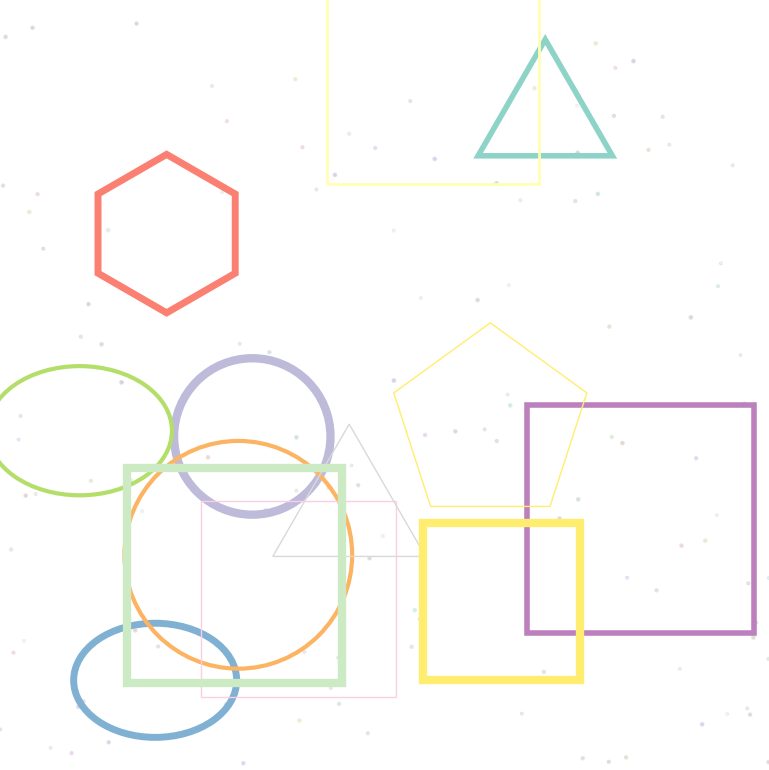[{"shape": "triangle", "thickness": 2, "radius": 0.5, "center": [0.708, 0.848]}, {"shape": "square", "thickness": 1, "radius": 0.69, "center": [0.562, 0.898]}, {"shape": "circle", "thickness": 3, "radius": 0.51, "center": [0.328, 0.433]}, {"shape": "hexagon", "thickness": 2.5, "radius": 0.51, "center": [0.216, 0.697]}, {"shape": "oval", "thickness": 2.5, "radius": 0.53, "center": [0.202, 0.116]}, {"shape": "circle", "thickness": 1.5, "radius": 0.74, "center": [0.309, 0.279]}, {"shape": "oval", "thickness": 1.5, "radius": 0.6, "center": [0.104, 0.441]}, {"shape": "square", "thickness": 0.5, "radius": 0.63, "center": [0.388, 0.222]}, {"shape": "triangle", "thickness": 0.5, "radius": 0.57, "center": [0.453, 0.335]}, {"shape": "square", "thickness": 2, "radius": 0.74, "center": [0.832, 0.326]}, {"shape": "square", "thickness": 3, "radius": 0.7, "center": [0.304, 0.253]}, {"shape": "pentagon", "thickness": 0.5, "radius": 0.66, "center": [0.637, 0.449]}, {"shape": "square", "thickness": 3, "radius": 0.51, "center": [0.652, 0.219]}]